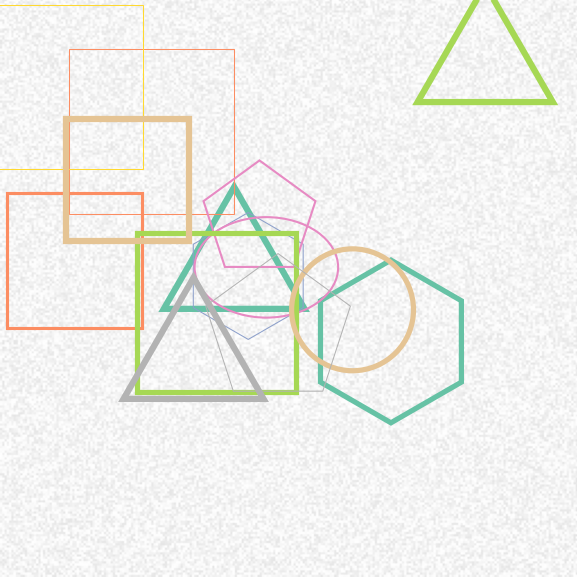[{"shape": "hexagon", "thickness": 2.5, "radius": 0.7, "center": [0.677, 0.408]}, {"shape": "triangle", "thickness": 3, "radius": 0.7, "center": [0.405, 0.535]}, {"shape": "square", "thickness": 0.5, "radius": 0.71, "center": [0.263, 0.772]}, {"shape": "square", "thickness": 1.5, "radius": 0.58, "center": [0.129, 0.549]}, {"shape": "hexagon", "thickness": 0.5, "radius": 0.55, "center": [0.43, 0.521]}, {"shape": "pentagon", "thickness": 1, "radius": 0.51, "center": [0.449, 0.619]}, {"shape": "oval", "thickness": 1, "radius": 0.62, "center": [0.461, 0.536]}, {"shape": "square", "thickness": 2.5, "radius": 0.69, "center": [0.375, 0.457]}, {"shape": "triangle", "thickness": 3, "radius": 0.68, "center": [0.84, 0.89]}, {"shape": "square", "thickness": 0.5, "radius": 0.71, "center": [0.104, 0.849]}, {"shape": "circle", "thickness": 2.5, "radius": 0.53, "center": [0.61, 0.463]}, {"shape": "square", "thickness": 3, "radius": 0.53, "center": [0.22, 0.687]}, {"shape": "triangle", "thickness": 3, "radius": 0.7, "center": [0.335, 0.378]}, {"shape": "pentagon", "thickness": 0.5, "radius": 0.66, "center": [0.481, 0.428]}]